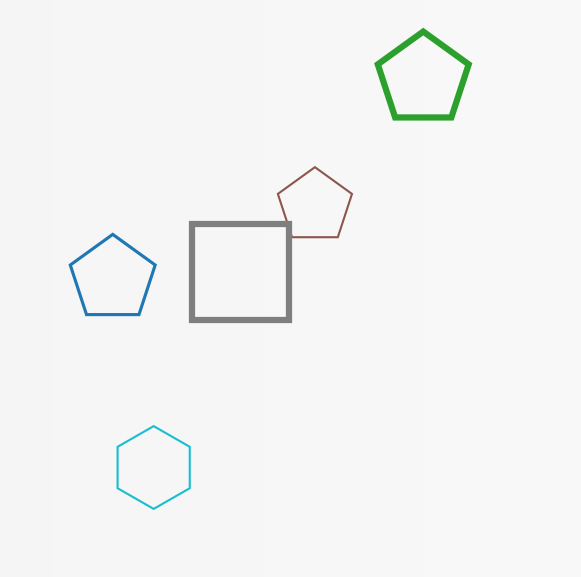[{"shape": "pentagon", "thickness": 1.5, "radius": 0.38, "center": [0.194, 0.516]}, {"shape": "pentagon", "thickness": 3, "radius": 0.41, "center": [0.728, 0.862]}, {"shape": "pentagon", "thickness": 1, "radius": 0.34, "center": [0.542, 0.643]}, {"shape": "square", "thickness": 3, "radius": 0.41, "center": [0.414, 0.528]}, {"shape": "hexagon", "thickness": 1, "radius": 0.36, "center": [0.264, 0.19]}]